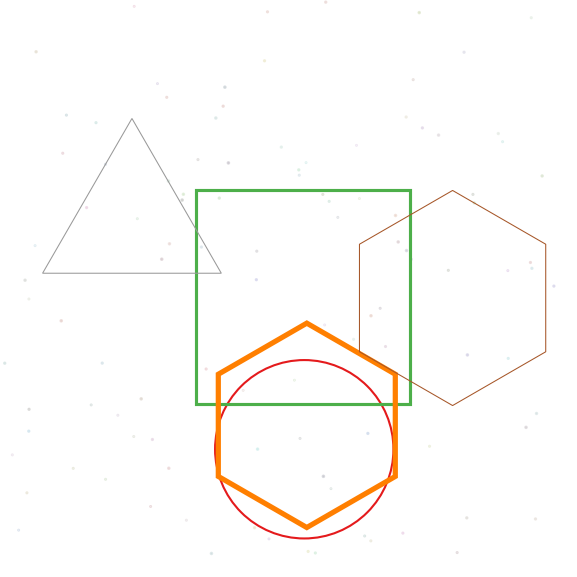[{"shape": "circle", "thickness": 1, "radius": 0.77, "center": [0.527, 0.221]}, {"shape": "square", "thickness": 1.5, "radius": 0.93, "center": [0.525, 0.485]}, {"shape": "hexagon", "thickness": 2.5, "radius": 0.88, "center": [0.531, 0.263]}, {"shape": "hexagon", "thickness": 0.5, "radius": 0.93, "center": [0.784, 0.483]}, {"shape": "triangle", "thickness": 0.5, "radius": 0.89, "center": [0.228, 0.615]}]